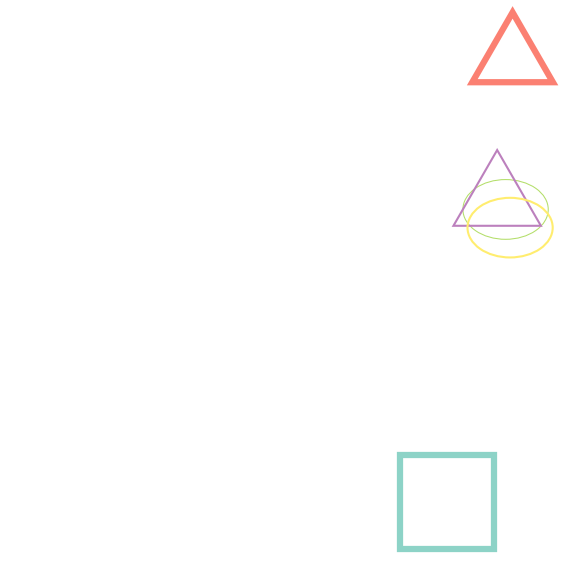[{"shape": "square", "thickness": 3, "radius": 0.41, "center": [0.774, 0.129]}, {"shape": "triangle", "thickness": 3, "radius": 0.4, "center": [0.888, 0.897]}, {"shape": "oval", "thickness": 0.5, "radius": 0.37, "center": [0.875, 0.636]}, {"shape": "triangle", "thickness": 1, "radius": 0.44, "center": [0.861, 0.652]}, {"shape": "oval", "thickness": 1, "radius": 0.37, "center": [0.883, 0.605]}]